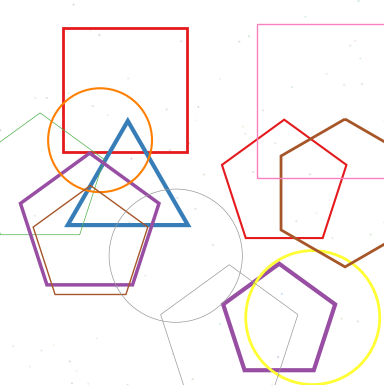[{"shape": "pentagon", "thickness": 1.5, "radius": 0.85, "center": [0.738, 0.519]}, {"shape": "square", "thickness": 2, "radius": 0.81, "center": [0.324, 0.766]}, {"shape": "triangle", "thickness": 3, "radius": 0.9, "center": [0.332, 0.505]}, {"shape": "pentagon", "thickness": 0.5, "radius": 0.87, "center": [0.104, 0.532]}, {"shape": "pentagon", "thickness": 3, "radius": 0.76, "center": [0.725, 0.162]}, {"shape": "pentagon", "thickness": 2.5, "radius": 0.95, "center": [0.233, 0.413]}, {"shape": "circle", "thickness": 1.5, "radius": 0.67, "center": [0.26, 0.636]}, {"shape": "circle", "thickness": 2, "radius": 0.87, "center": [0.812, 0.175]}, {"shape": "pentagon", "thickness": 1, "radius": 0.78, "center": [0.235, 0.362]}, {"shape": "hexagon", "thickness": 2, "radius": 0.96, "center": [0.896, 0.499]}, {"shape": "square", "thickness": 1, "radius": 1.0, "center": [0.868, 0.737]}, {"shape": "circle", "thickness": 0.5, "radius": 0.87, "center": [0.456, 0.336]}, {"shape": "pentagon", "thickness": 0.5, "radius": 0.94, "center": [0.595, 0.125]}]